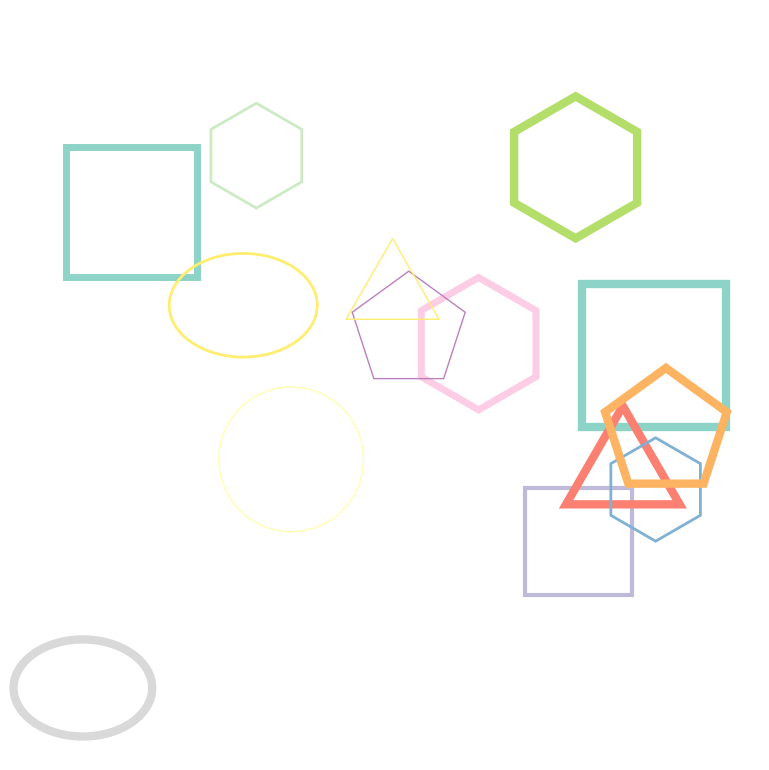[{"shape": "square", "thickness": 3, "radius": 0.47, "center": [0.849, 0.538]}, {"shape": "square", "thickness": 2.5, "radius": 0.42, "center": [0.171, 0.724]}, {"shape": "circle", "thickness": 0.5, "radius": 0.47, "center": [0.378, 0.403]}, {"shape": "square", "thickness": 1.5, "radius": 0.35, "center": [0.751, 0.297]}, {"shape": "triangle", "thickness": 3, "radius": 0.43, "center": [0.809, 0.388]}, {"shape": "hexagon", "thickness": 1, "radius": 0.34, "center": [0.851, 0.364]}, {"shape": "pentagon", "thickness": 3, "radius": 0.42, "center": [0.865, 0.439]}, {"shape": "hexagon", "thickness": 3, "radius": 0.46, "center": [0.748, 0.783]}, {"shape": "hexagon", "thickness": 2.5, "radius": 0.43, "center": [0.622, 0.554]}, {"shape": "oval", "thickness": 3, "radius": 0.45, "center": [0.108, 0.107]}, {"shape": "pentagon", "thickness": 0.5, "radius": 0.39, "center": [0.531, 0.571]}, {"shape": "hexagon", "thickness": 1, "radius": 0.34, "center": [0.333, 0.798]}, {"shape": "triangle", "thickness": 0.5, "radius": 0.35, "center": [0.51, 0.62]}, {"shape": "oval", "thickness": 1, "radius": 0.48, "center": [0.316, 0.604]}]